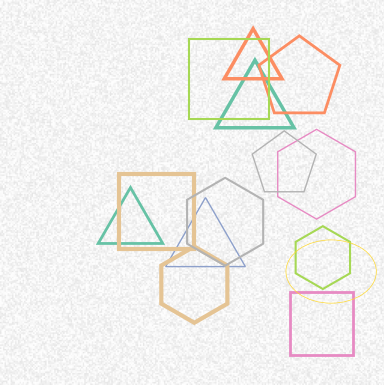[{"shape": "triangle", "thickness": 2.5, "radius": 0.59, "center": [0.662, 0.727]}, {"shape": "triangle", "thickness": 2, "radius": 0.48, "center": [0.339, 0.416]}, {"shape": "pentagon", "thickness": 2, "radius": 0.55, "center": [0.778, 0.796]}, {"shape": "triangle", "thickness": 2.5, "radius": 0.43, "center": [0.657, 0.839]}, {"shape": "triangle", "thickness": 1, "radius": 0.6, "center": [0.534, 0.367]}, {"shape": "square", "thickness": 2, "radius": 0.41, "center": [0.835, 0.159]}, {"shape": "hexagon", "thickness": 1, "radius": 0.58, "center": [0.822, 0.547]}, {"shape": "square", "thickness": 1.5, "radius": 0.52, "center": [0.595, 0.794]}, {"shape": "hexagon", "thickness": 1.5, "radius": 0.41, "center": [0.839, 0.331]}, {"shape": "oval", "thickness": 0.5, "radius": 0.59, "center": [0.86, 0.295]}, {"shape": "square", "thickness": 3, "radius": 0.49, "center": [0.405, 0.45]}, {"shape": "hexagon", "thickness": 3, "radius": 0.5, "center": [0.505, 0.261]}, {"shape": "hexagon", "thickness": 1.5, "radius": 0.57, "center": [0.585, 0.424]}, {"shape": "pentagon", "thickness": 1, "radius": 0.44, "center": [0.738, 0.573]}]